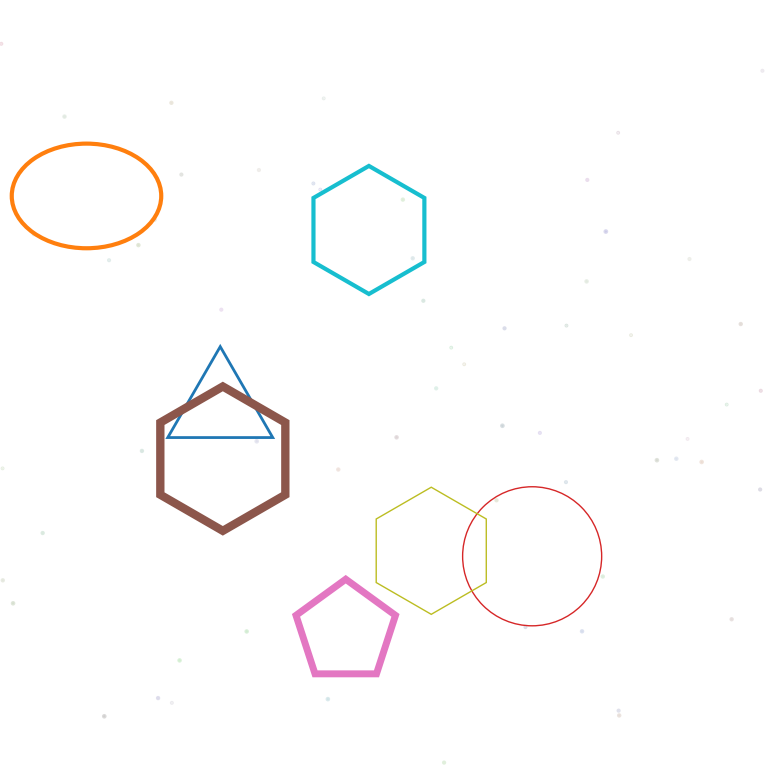[{"shape": "triangle", "thickness": 1, "radius": 0.39, "center": [0.286, 0.471]}, {"shape": "oval", "thickness": 1.5, "radius": 0.49, "center": [0.112, 0.746]}, {"shape": "circle", "thickness": 0.5, "radius": 0.45, "center": [0.691, 0.278]}, {"shape": "hexagon", "thickness": 3, "radius": 0.47, "center": [0.289, 0.404]}, {"shape": "pentagon", "thickness": 2.5, "radius": 0.34, "center": [0.449, 0.18]}, {"shape": "hexagon", "thickness": 0.5, "radius": 0.41, "center": [0.56, 0.285]}, {"shape": "hexagon", "thickness": 1.5, "radius": 0.42, "center": [0.479, 0.701]}]